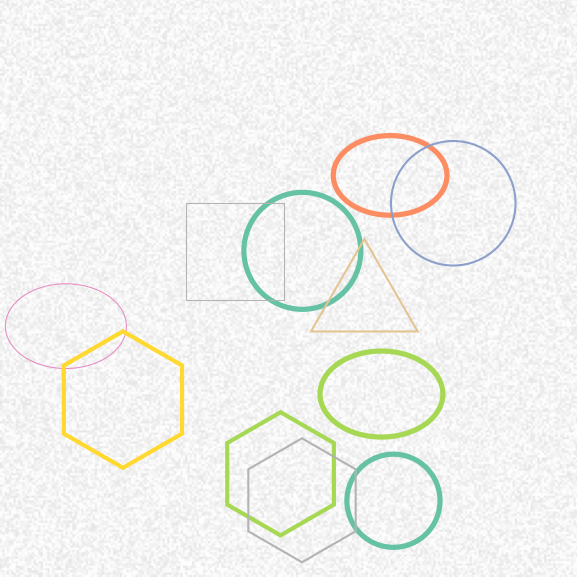[{"shape": "circle", "thickness": 2.5, "radius": 0.51, "center": [0.524, 0.565]}, {"shape": "circle", "thickness": 2.5, "radius": 0.4, "center": [0.681, 0.132]}, {"shape": "oval", "thickness": 2.5, "radius": 0.49, "center": [0.676, 0.695]}, {"shape": "circle", "thickness": 1, "radius": 0.54, "center": [0.785, 0.647]}, {"shape": "oval", "thickness": 0.5, "radius": 0.52, "center": [0.114, 0.434]}, {"shape": "hexagon", "thickness": 2, "radius": 0.53, "center": [0.486, 0.179]}, {"shape": "oval", "thickness": 2.5, "radius": 0.53, "center": [0.66, 0.317]}, {"shape": "hexagon", "thickness": 2, "radius": 0.59, "center": [0.213, 0.307]}, {"shape": "triangle", "thickness": 1, "radius": 0.53, "center": [0.631, 0.479]}, {"shape": "hexagon", "thickness": 1, "radius": 0.54, "center": [0.523, 0.133]}, {"shape": "square", "thickness": 0.5, "radius": 0.42, "center": [0.407, 0.564]}]